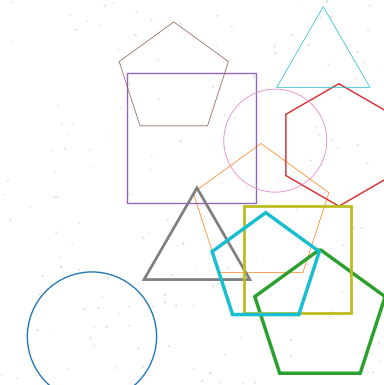[{"shape": "circle", "thickness": 1, "radius": 0.84, "center": [0.239, 0.126]}, {"shape": "pentagon", "thickness": 0.5, "radius": 0.93, "center": [0.678, 0.442]}, {"shape": "pentagon", "thickness": 2.5, "radius": 0.89, "center": [0.831, 0.174]}, {"shape": "hexagon", "thickness": 1, "radius": 0.8, "center": [0.88, 0.624]}, {"shape": "square", "thickness": 1, "radius": 0.84, "center": [0.497, 0.641]}, {"shape": "pentagon", "thickness": 0.5, "radius": 0.75, "center": [0.451, 0.794]}, {"shape": "circle", "thickness": 0.5, "radius": 0.67, "center": [0.715, 0.635]}, {"shape": "triangle", "thickness": 2, "radius": 0.79, "center": [0.512, 0.353]}, {"shape": "square", "thickness": 2, "radius": 0.7, "center": [0.773, 0.326]}, {"shape": "triangle", "thickness": 0.5, "radius": 0.7, "center": [0.84, 0.843]}, {"shape": "pentagon", "thickness": 2.5, "radius": 0.73, "center": [0.69, 0.301]}]